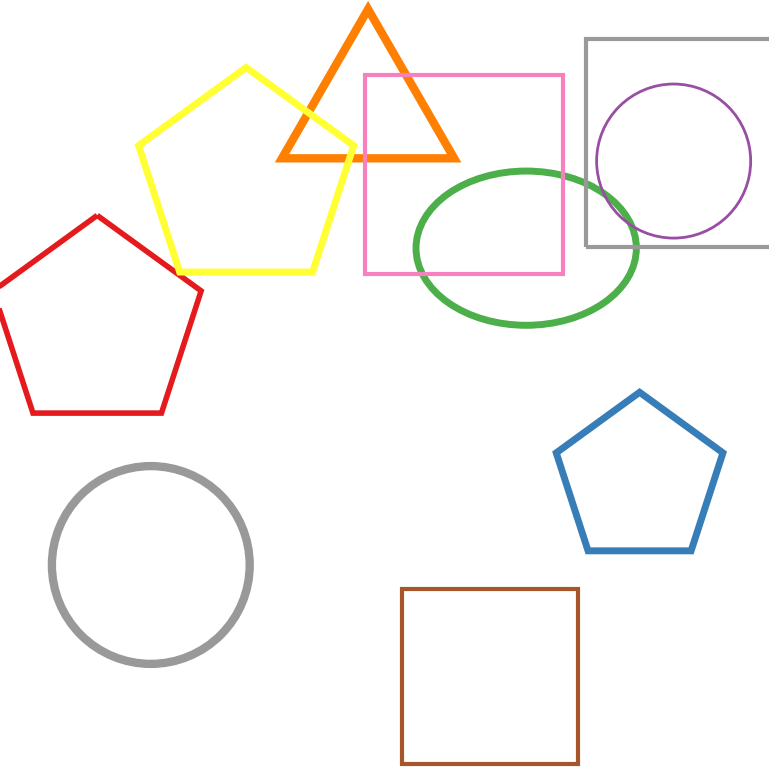[{"shape": "pentagon", "thickness": 2, "radius": 0.71, "center": [0.126, 0.578]}, {"shape": "pentagon", "thickness": 2.5, "radius": 0.57, "center": [0.831, 0.377]}, {"shape": "oval", "thickness": 2.5, "radius": 0.72, "center": [0.683, 0.678]}, {"shape": "circle", "thickness": 1, "radius": 0.5, "center": [0.875, 0.791]}, {"shape": "triangle", "thickness": 3, "radius": 0.65, "center": [0.478, 0.859]}, {"shape": "pentagon", "thickness": 2.5, "radius": 0.73, "center": [0.32, 0.766]}, {"shape": "square", "thickness": 1.5, "radius": 0.57, "center": [0.636, 0.122]}, {"shape": "square", "thickness": 1.5, "radius": 0.65, "center": [0.603, 0.774]}, {"shape": "circle", "thickness": 3, "radius": 0.64, "center": [0.196, 0.266]}, {"shape": "square", "thickness": 1.5, "radius": 0.68, "center": [0.896, 0.815]}]